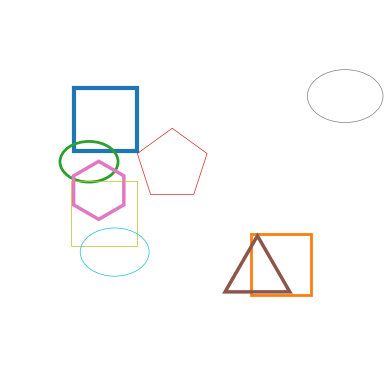[{"shape": "square", "thickness": 3, "radius": 0.41, "center": [0.275, 0.689]}, {"shape": "square", "thickness": 2, "radius": 0.39, "center": [0.729, 0.314]}, {"shape": "oval", "thickness": 2, "radius": 0.38, "center": [0.231, 0.58]}, {"shape": "pentagon", "thickness": 0.5, "radius": 0.48, "center": [0.447, 0.572]}, {"shape": "triangle", "thickness": 2.5, "radius": 0.49, "center": [0.669, 0.29]}, {"shape": "hexagon", "thickness": 2.5, "radius": 0.38, "center": [0.256, 0.506]}, {"shape": "oval", "thickness": 0.5, "radius": 0.49, "center": [0.897, 0.75]}, {"shape": "square", "thickness": 0.5, "radius": 0.43, "center": [0.27, 0.445]}, {"shape": "oval", "thickness": 0.5, "radius": 0.45, "center": [0.298, 0.345]}]